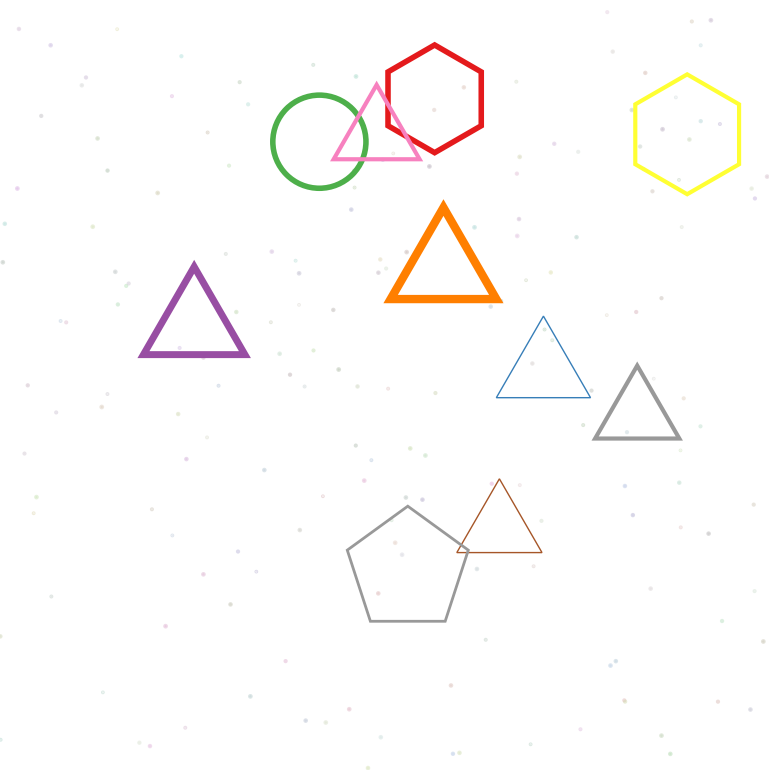[{"shape": "hexagon", "thickness": 2, "radius": 0.35, "center": [0.564, 0.872]}, {"shape": "triangle", "thickness": 0.5, "radius": 0.35, "center": [0.706, 0.519]}, {"shape": "circle", "thickness": 2, "radius": 0.3, "center": [0.415, 0.816]}, {"shape": "triangle", "thickness": 2.5, "radius": 0.38, "center": [0.252, 0.577]}, {"shape": "triangle", "thickness": 3, "radius": 0.4, "center": [0.576, 0.651]}, {"shape": "hexagon", "thickness": 1.5, "radius": 0.39, "center": [0.892, 0.826]}, {"shape": "triangle", "thickness": 0.5, "radius": 0.32, "center": [0.649, 0.314]}, {"shape": "triangle", "thickness": 1.5, "radius": 0.32, "center": [0.489, 0.825]}, {"shape": "triangle", "thickness": 1.5, "radius": 0.32, "center": [0.828, 0.462]}, {"shape": "pentagon", "thickness": 1, "radius": 0.41, "center": [0.53, 0.26]}]